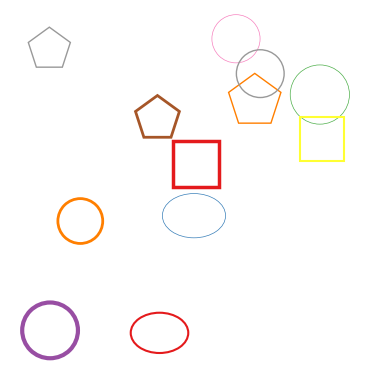[{"shape": "square", "thickness": 2.5, "radius": 0.3, "center": [0.509, 0.574]}, {"shape": "oval", "thickness": 1.5, "radius": 0.37, "center": [0.414, 0.135]}, {"shape": "oval", "thickness": 0.5, "radius": 0.41, "center": [0.504, 0.44]}, {"shape": "circle", "thickness": 0.5, "radius": 0.38, "center": [0.831, 0.754]}, {"shape": "circle", "thickness": 3, "radius": 0.36, "center": [0.13, 0.142]}, {"shape": "circle", "thickness": 2, "radius": 0.29, "center": [0.209, 0.426]}, {"shape": "pentagon", "thickness": 1, "radius": 0.36, "center": [0.662, 0.738]}, {"shape": "square", "thickness": 1.5, "radius": 0.29, "center": [0.837, 0.638]}, {"shape": "pentagon", "thickness": 2, "radius": 0.3, "center": [0.409, 0.692]}, {"shape": "circle", "thickness": 0.5, "radius": 0.31, "center": [0.613, 0.899]}, {"shape": "pentagon", "thickness": 1, "radius": 0.29, "center": [0.128, 0.872]}, {"shape": "circle", "thickness": 1, "radius": 0.31, "center": [0.676, 0.809]}]